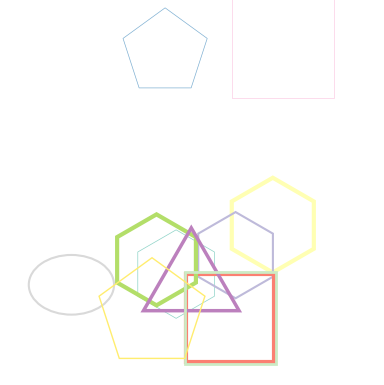[{"shape": "hexagon", "thickness": 0.5, "radius": 0.57, "center": [0.457, 0.288]}, {"shape": "hexagon", "thickness": 3, "radius": 0.62, "center": [0.709, 0.415]}, {"shape": "hexagon", "thickness": 1.5, "radius": 0.56, "center": [0.612, 0.337]}, {"shape": "square", "thickness": 3, "radius": 0.57, "center": [0.598, 0.174]}, {"shape": "pentagon", "thickness": 0.5, "radius": 0.57, "center": [0.429, 0.865]}, {"shape": "hexagon", "thickness": 3, "radius": 0.59, "center": [0.407, 0.325]}, {"shape": "square", "thickness": 0.5, "radius": 0.66, "center": [0.734, 0.878]}, {"shape": "oval", "thickness": 1.5, "radius": 0.55, "center": [0.185, 0.26]}, {"shape": "triangle", "thickness": 2.5, "radius": 0.72, "center": [0.497, 0.265]}, {"shape": "square", "thickness": 2, "radius": 0.59, "center": [0.598, 0.174]}, {"shape": "pentagon", "thickness": 1, "radius": 0.72, "center": [0.395, 0.186]}]